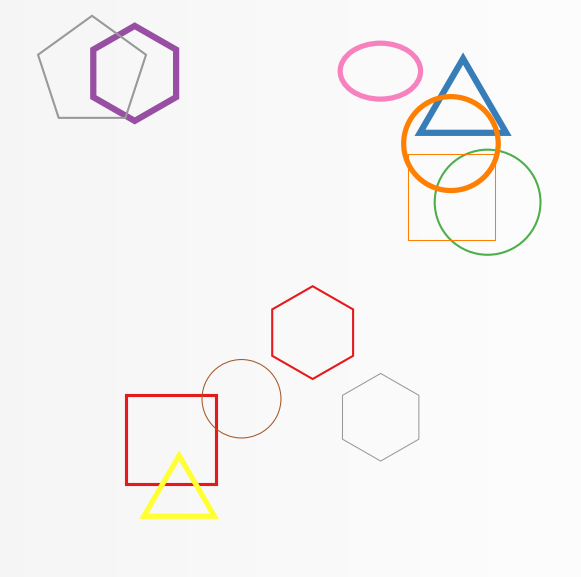[{"shape": "hexagon", "thickness": 1, "radius": 0.4, "center": [0.538, 0.423]}, {"shape": "square", "thickness": 1.5, "radius": 0.39, "center": [0.294, 0.238]}, {"shape": "triangle", "thickness": 3, "radius": 0.43, "center": [0.797, 0.812]}, {"shape": "circle", "thickness": 1, "radius": 0.46, "center": [0.839, 0.649]}, {"shape": "hexagon", "thickness": 3, "radius": 0.41, "center": [0.232, 0.872]}, {"shape": "circle", "thickness": 2.5, "radius": 0.41, "center": [0.776, 0.751]}, {"shape": "square", "thickness": 0.5, "radius": 0.37, "center": [0.777, 0.658]}, {"shape": "triangle", "thickness": 2.5, "radius": 0.35, "center": [0.308, 0.14]}, {"shape": "circle", "thickness": 0.5, "radius": 0.34, "center": [0.415, 0.309]}, {"shape": "oval", "thickness": 2.5, "radius": 0.35, "center": [0.654, 0.876]}, {"shape": "hexagon", "thickness": 0.5, "radius": 0.38, "center": [0.655, 0.277]}, {"shape": "pentagon", "thickness": 1, "radius": 0.49, "center": [0.158, 0.874]}]